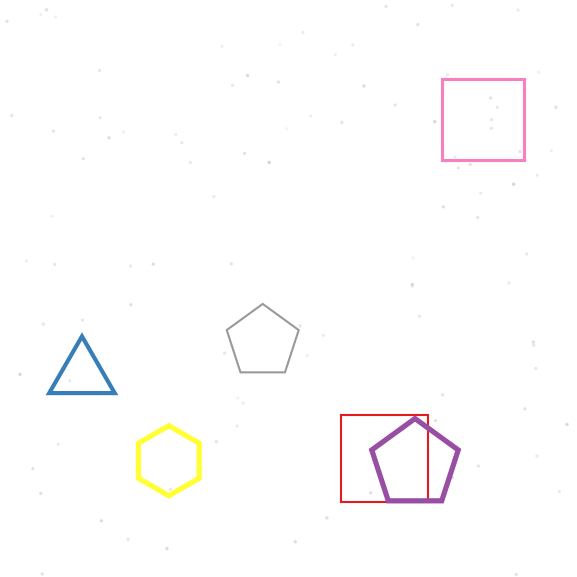[{"shape": "square", "thickness": 1, "radius": 0.38, "center": [0.665, 0.205]}, {"shape": "triangle", "thickness": 2, "radius": 0.33, "center": [0.142, 0.351]}, {"shape": "pentagon", "thickness": 2.5, "radius": 0.39, "center": [0.719, 0.196]}, {"shape": "hexagon", "thickness": 2.5, "radius": 0.3, "center": [0.292, 0.201]}, {"shape": "square", "thickness": 1.5, "radius": 0.35, "center": [0.836, 0.792]}, {"shape": "pentagon", "thickness": 1, "radius": 0.33, "center": [0.455, 0.407]}]